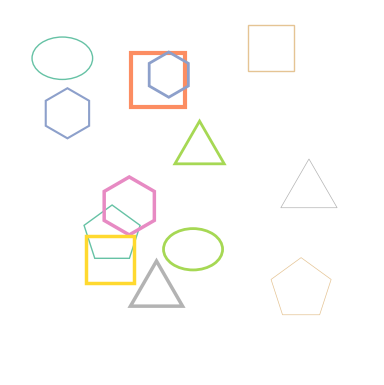[{"shape": "oval", "thickness": 1, "radius": 0.39, "center": [0.162, 0.849]}, {"shape": "pentagon", "thickness": 1, "radius": 0.38, "center": [0.291, 0.391]}, {"shape": "square", "thickness": 3, "radius": 0.35, "center": [0.41, 0.793]}, {"shape": "hexagon", "thickness": 2, "radius": 0.29, "center": [0.438, 0.806]}, {"shape": "hexagon", "thickness": 1.5, "radius": 0.33, "center": [0.175, 0.706]}, {"shape": "hexagon", "thickness": 2.5, "radius": 0.38, "center": [0.336, 0.465]}, {"shape": "triangle", "thickness": 2, "radius": 0.37, "center": [0.518, 0.611]}, {"shape": "oval", "thickness": 2, "radius": 0.38, "center": [0.501, 0.353]}, {"shape": "square", "thickness": 2.5, "radius": 0.31, "center": [0.286, 0.326]}, {"shape": "pentagon", "thickness": 0.5, "radius": 0.41, "center": [0.782, 0.249]}, {"shape": "square", "thickness": 1, "radius": 0.3, "center": [0.704, 0.875]}, {"shape": "triangle", "thickness": 0.5, "radius": 0.42, "center": [0.803, 0.503]}, {"shape": "triangle", "thickness": 2.5, "radius": 0.39, "center": [0.407, 0.244]}]